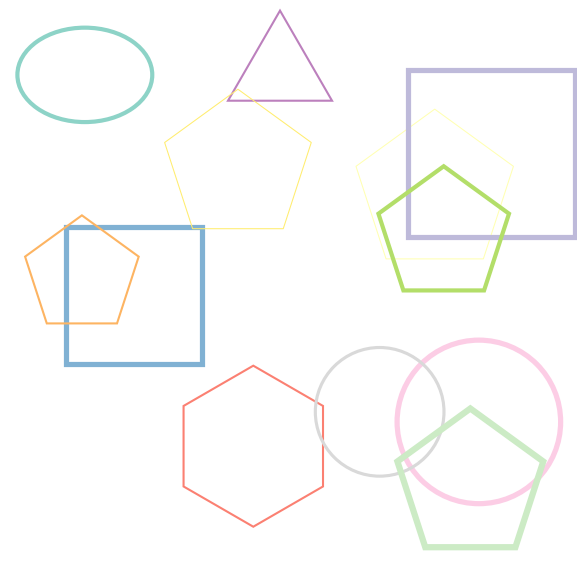[{"shape": "oval", "thickness": 2, "radius": 0.58, "center": [0.147, 0.869]}, {"shape": "pentagon", "thickness": 0.5, "radius": 0.72, "center": [0.753, 0.667]}, {"shape": "square", "thickness": 2.5, "radius": 0.72, "center": [0.85, 0.733]}, {"shape": "hexagon", "thickness": 1, "radius": 0.7, "center": [0.439, 0.226]}, {"shape": "square", "thickness": 2.5, "radius": 0.59, "center": [0.232, 0.487]}, {"shape": "pentagon", "thickness": 1, "radius": 0.52, "center": [0.142, 0.523]}, {"shape": "pentagon", "thickness": 2, "radius": 0.59, "center": [0.768, 0.592]}, {"shape": "circle", "thickness": 2.5, "radius": 0.71, "center": [0.829, 0.269]}, {"shape": "circle", "thickness": 1.5, "radius": 0.56, "center": [0.657, 0.286]}, {"shape": "triangle", "thickness": 1, "radius": 0.52, "center": [0.485, 0.877]}, {"shape": "pentagon", "thickness": 3, "radius": 0.66, "center": [0.814, 0.159]}, {"shape": "pentagon", "thickness": 0.5, "radius": 0.67, "center": [0.412, 0.711]}]